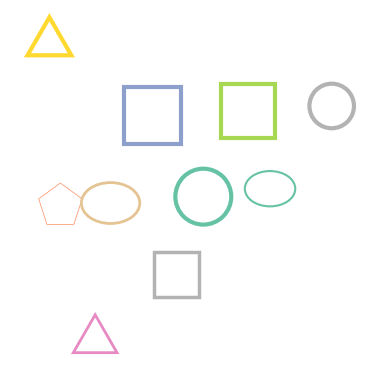[{"shape": "oval", "thickness": 1.5, "radius": 0.33, "center": [0.701, 0.51]}, {"shape": "circle", "thickness": 3, "radius": 0.36, "center": [0.528, 0.489]}, {"shape": "pentagon", "thickness": 0.5, "radius": 0.3, "center": [0.157, 0.465]}, {"shape": "square", "thickness": 3, "radius": 0.37, "center": [0.396, 0.7]}, {"shape": "triangle", "thickness": 2, "radius": 0.33, "center": [0.247, 0.117]}, {"shape": "square", "thickness": 3, "radius": 0.35, "center": [0.645, 0.711]}, {"shape": "triangle", "thickness": 3, "radius": 0.33, "center": [0.128, 0.889]}, {"shape": "oval", "thickness": 2, "radius": 0.38, "center": [0.287, 0.473]}, {"shape": "square", "thickness": 2.5, "radius": 0.29, "center": [0.459, 0.286]}, {"shape": "circle", "thickness": 3, "radius": 0.29, "center": [0.862, 0.725]}]